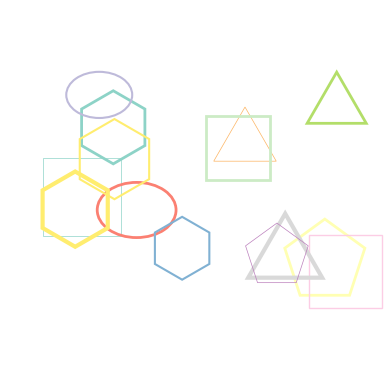[{"shape": "square", "thickness": 0.5, "radius": 0.51, "center": [0.213, 0.489]}, {"shape": "hexagon", "thickness": 2, "radius": 0.47, "center": [0.294, 0.669]}, {"shape": "pentagon", "thickness": 2, "radius": 0.55, "center": [0.844, 0.322]}, {"shape": "oval", "thickness": 1.5, "radius": 0.43, "center": [0.258, 0.753]}, {"shape": "oval", "thickness": 2, "radius": 0.51, "center": [0.355, 0.455]}, {"shape": "hexagon", "thickness": 1.5, "radius": 0.41, "center": [0.473, 0.355]}, {"shape": "triangle", "thickness": 0.5, "radius": 0.47, "center": [0.636, 0.628]}, {"shape": "triangle", "thickness": 2, "radius": 0.44, "center": [0.875, 0.724]}, {"shape": "square", "thickness": 1, "radius": 0.47, "center": [0.897, 0.295]}, {"shape": "triangle", "thickness": 3, "radius": 0.55, "center": [0.741, 0.334]}, {"shape": "pentagon", "thickness": 0.5, "radius": 0.43, "center": [0.719, 0.335]}, {"shape": "square", "thickness": 2, "radius": 0.41, "center": [0.618, 0.616]}, {"shape": "hexagon", "thickness": 3, "radius": 0.49, "center": [0.195, 0.457]}, {"shape": "hexagon", "thickness": 1.5, "radius": 0.52, "center": [0.297, 0.587]}]